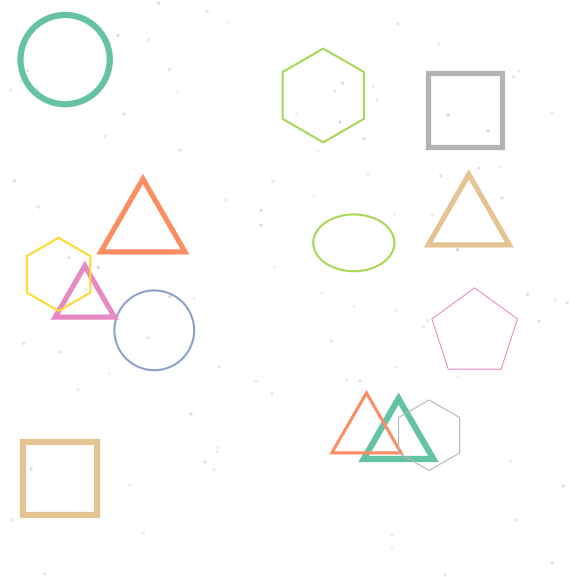[{"shape": "circle", "thickness": 3, "radius": 0.39, "center": [0.113, 0.896]}, {"shape": "triangle", "thickness": 3, "radius": 0.35, "center": [0.69, 0.239]}, {"shape": "triangle", "thickness": 2.5, "radius": 0.42, "center": [0.247, 0.605]}, {"shape": "triangle", "thickness": 1.5, "radius": 0.35, "center": [0.635, 0.25]}, {"shape": "circle", "thickness": 1, "radius": 0.35, "center": [0.267, 0.427]}, {"shape": "triangle", "thickness": 2.5, "radius": 0.3, "center": [0.147, 0.48]}, {"shape": "pentagon", "thickness": 0.5, "radius": 0.39, "center": [0.822, 0.423]}, {"shape": "oval", "thickness": 1, "radius": 0.35, "center": [0.613, 0.579]}, {"shape": "hexagon", "thickness": 1, "radius": 0.41, "center": [0.56, 0.834]}, {"shape": "hexagon", "thickness": 1, "radius": 0.32, "center": [0.101, 0.524]}, {"shape": "triangle", "thickness": 2.5, "radius": 0.41, "center": [0.812, 0.616]}, {"shape": "square", "thickness": 3, "radius": 0.32, "center": [0.104, 0.171]}, {"shape": "square", "thickness": 2.5, "radius": 0.32, "center": [0.805, 0.809]}, {"shape": "hexagon", "thickness": 0.5, "radius": 0.31, "center": [0.743, 0.246]}]